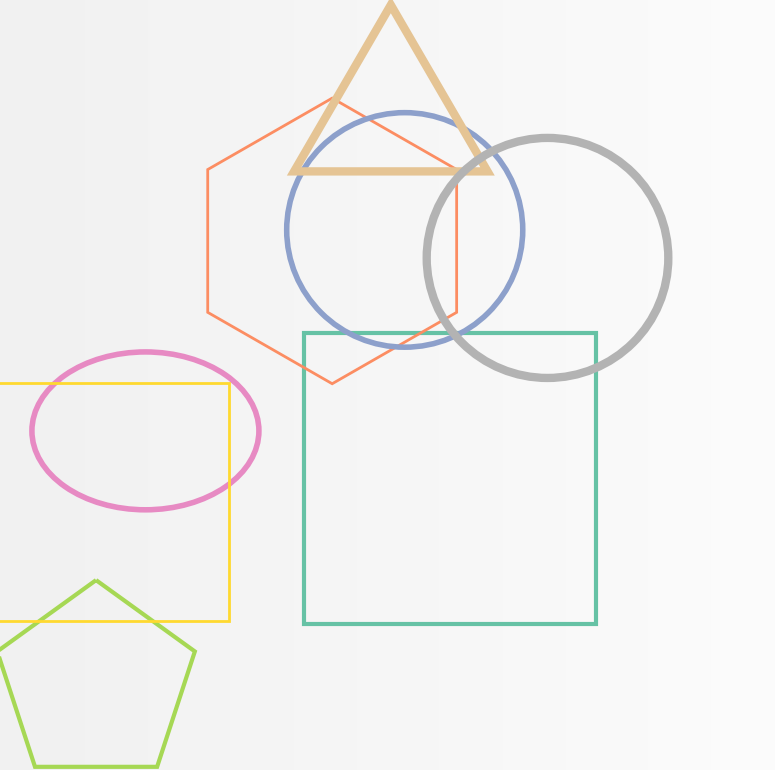[{"shape": "square", "thickness": 1.5, "radius": 0.94, "center": [0.581, 0.379]}, {"shape": "hexagon", "thickness": 1, "radius": 0.93, "center": [0.429, 0.687]}, {"shape": "circle", "thickness": 2, "radius": 0.76, "center": [0.522, 0.701]}, {"shape": "oval", "thickness": 2, "radius": 0.73, "center": [0.188, 0.44]}, {"shape": "pentagon", "thickness": 1.5, "radius": 0.67, "center": [0.124, 0.113]}, {"shape": "square", "thickness": 1, "radius": 0.77, "center": [0.141, 0.348]}, {"shape": "triangle", "thickness": 3, "radius": 0.72, "center": [0.504, 0.849]}, {"shape": "circle", "thickness": 3, "radius": 0.78, "center": [0.706, 0.665]}]